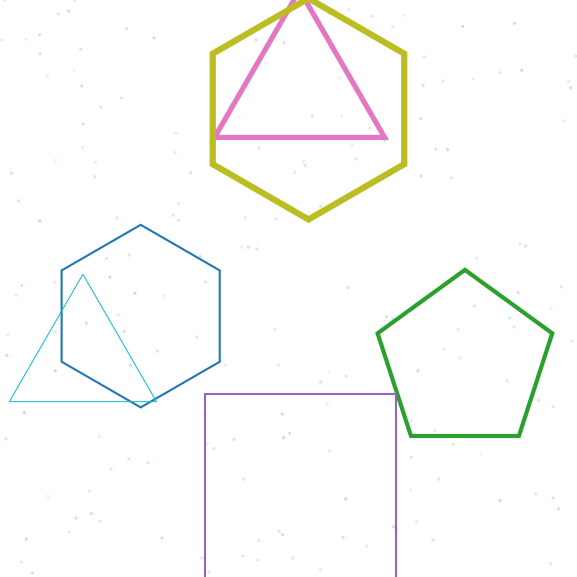[{"shape": "hexagon", "thickness": 1, "radius": 0.79, "center": [0.244, 0.452]}, {"shape": "pentagon", "thickness": 2, "radius": 0.8, "center": [0.805, 0.373]}, {"shape": "square", "thickness": 1, "radius": 0.83, "center": [0.521, 0.152]}, {"shape": "triangle", "thickness": 2.5, "radius": 0.85, "center": [0.519, 0.846]}, {"shape": "hexagon", "thickness": 3, "radius": 0.96, "center": [0.534, 0.811]}, {"shape": "triangle", "thickness": 0.5, "radius": 0.74, "center": [0.144, 0.377]}]